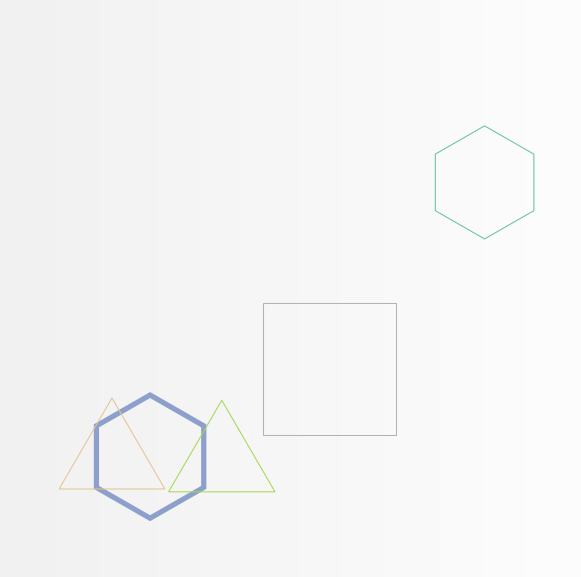[{"shape": "hexagon", "thickness": 0.5, "radius": 0.49, "center": [0.834, 0.683]}, {"shape": "hexagon", "thickness": 2.5, "radius": 0.53, "center": [0.258, 0.208]}, {"shape": "triangle", "thickness": 0.5, "radius": 0.53, "center": [0.382, 0.2]}, {"shape": "triangle", "thickness": 0.5, "radius": 0.53, "center": [0.193, 0.205]}, {"shape": "square", "thickness": 0.5, "radius": 0.57, "center": [0.567, 0.36]}]